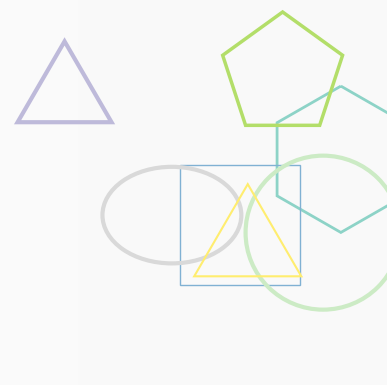[{"shape": "hexagon", "thickness": 2, "radius": 0.95, "center": [0.88, 0.586]}, {"shape": "triangle", "thickness": 3, "radius": 0.7, "center": [0.167, 0.753]}, {"shape": "square", "thickness": 1, "radius": 0.78, "center": [0.619, 0.415]}, {"shape": "pentagon", "thickness": 2.5, "radius": 0.81, "center": [0.729, 0.806]}, {"shape": "oval", "thickness": 3, "radius": 0.9, "center": [0.444, 0.441]}, {"shape": "circle", "thickness": 3, "radius": 1.0, "center": [0.834, 0.396]}, {"shape": "triangle", "thickness": 1.5, "radius": 0.8, "center": [0.639, 0.362]}]